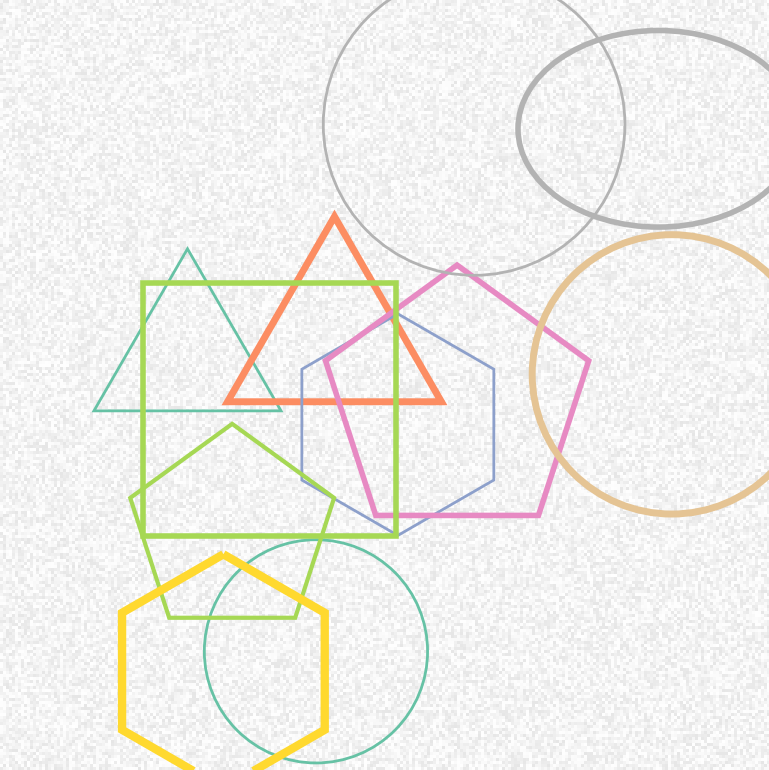[{"shape": "circle", "thickness": 1, "radius": 0.72, "center": [0.41, 0.154]}, {"shape": "triangle", "thickness": 1, "radius": 0.7, "center": [0.243, 0.537]}, {"shape": "triangle", "thickness": 2.5, "radius": 0.8, "center": [0.434, 0.558]}, {"shape": "hexagon", "thickness": 1, "radius": 0.72, "center": [0.517, 0.449]}, {"shape": "pentagon", "thickness": 2, "radius": 0.9, "center": [0.594, 0.476]}, {"shape": "pentagon", "thickness": 1.5, "radius": 0.7, "center": [0.302, 0.31]}, {"shape": "square", "thickness": 2, "radius": 0.82, "center": [0.35, 0.468]}, {"shape": "hexagon", "thickness": 3, "radius": 0.76, "center": [0.29, 0.128]}, {"shape": "circle", "thickness": 2.5, "radius": 0.91, "center": [0.873, 0.514]}, {"shape": "circle", "thickness": 1, "radius": 0.98, "center": [0.616, 0.838]}, {"shape": "oval", "thickness": 2, "radius": 0.91, "center": [0.855, 0.833]}]